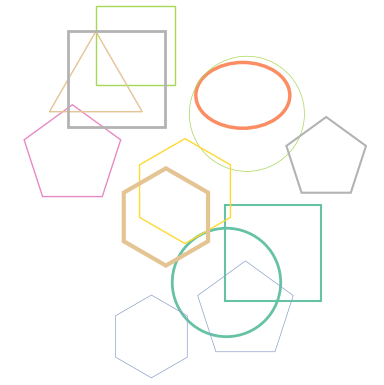[{"shape": "circle", "thickness": 2, "radius": 0.7, "center": [0.588, 0.266]}, {"shape": "square", "thickness": 1.5, "radius": 0.63, "center": [0.71, 0.343]}, {"shape": "oval", "thickness": 2.5, "radius": 0.61, "center": [0.631, 0.752]}, {"shape": "pentagon", "thickness": 0.5, "radius": 0.65, "center": [0.638, 0.192]}, {"shape": "hexagon", "thickness": 0.5, "radius": 0.54, "center": [0.393, 0.126]}, {"shape": "pentagon", "thickness": 1, "radius": 0.66, "center": [0.188, 0.596]}, {"shape": "square", "thickness": 1, "radius": 0.51, "center": [0.352, 0.881]}, {"shape": "circle", "thickness": 0.5, "radius": 0.75, "center": [0.641, 0.704]}, {"shape": "hexagon", "thickness": 1, "radius": 0.68, "center": [0.48, 0.504]}, {"shape": "triangle", "thickness": 1, "radius": 0.7, "center": [0.249, 0.779]}, {"shape": "hexagon", "thickness": 3, "radius": 0.63, "center": [0.431, 0.436]}, {"shape": "square", "thickness": 2, "radius": 0.63, "center": [0.304, 0.795]}, {"shape": "pentagon", "thickness": 1.5, "radius": 0.54, "center": [0.847, 0.587]}]